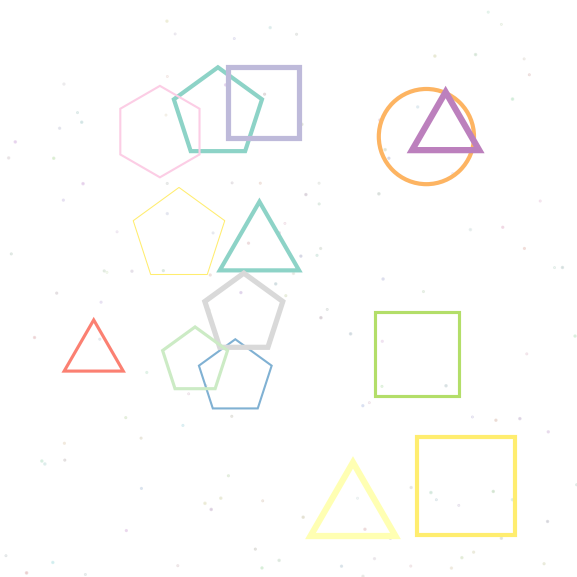[{"shape": "triangle", "thickness": 2, "radius": 0.4, "center": [0.449, 0.571]}, {"shape": "pentagon", "thickness": 2, "radius": 0.4, "center": [0.377, 0.802]}, {"shape": "triangle", "thickness": 3, "radius": 0.42, "center": [0.611, 0.113]}, {"shape": "square", "thickness": 2.5, "radius": 0.31, "center": [0.456, 0.822]}, {"shape": "triangle", "thickness": 1.5, "radius": 0.3, "center": [0.162, 0.386]}, {"shape": "pentagon", "thickness": 1, "radius": 0.33, "center": [0.407, 0.345]}, {"shape": "circle", "thickness": 2, "radius": 0.41, "center": [0.738, 0.763]}, {"shape": "square", "thickness": 1.5, "radius": 0.36, "center": [0.723, 0.386]}, {"shape": "hexagon", "thickness": 1, "radius": 0.4, "center": [0.277, 0.771]}, {"shape": "pentagon", "thickness": 2.5, "radius": 0.35, "center": [0.422, 0.455]}, {"shape": "triangle", "thickness": 3, "radius": 0.34, "center": [0.772, 0.773]}, {"shape": "pentagon", "thickness": 1.5, "radius": 0.3, "center": [0.338, 0.374]}, {"shape": "pentagon", "thickness": 0.5, "radius": 0.42, "center": [0.31, 0.591]}, {"shape": "square", "thickness": 2, "radius": 0.42, "center": [0.807, 0.157]}]